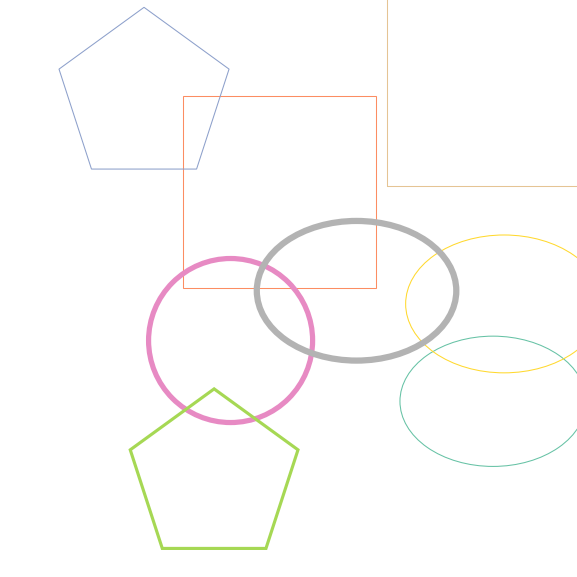[{"shape": "oval", "thickness": 0.5, "radius": 0.81, "center": [0.854, 0.304]}, {"shape": "square", "thickness": 0.5, "radius": 0.83, "center": [0.484, 0.667]}, {"shape": "pentagon", "thickness": 0.5, "radius": 0.77, "center": [0.249, 0.832]}, {"shape": "circle", "thickness": 2.5, "radius": 0.71, "center": [0.399, 0.409]}, {"shape": "pentagon", "thickness": 1.5, "radius": 0.76, "center": [0.371, 0.173]}, {"shape": "oval", "thickness": 0.5, "radius": 0.85, "center": [0.873, 0.473]}, {"shape": "square", "thickness": 0.5, "radius": 0.94, "center": [0.858, 0.864]}, {"shape": "oval", "thickness": 3, "radius": 0.86, "center": [0.617, 0.496]}]